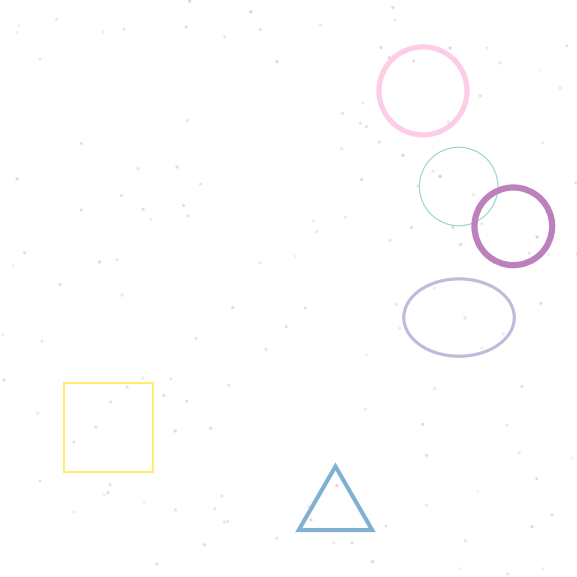[{"shape": "circle", "thickness": 0.5, "radius": 0.34, "center": [0.794, 0.676]}, {"shape": "oval", "thickness": 1.5, "radius": 0.48, "center": [0.795, 0.449]}, {"shape": "triangle", "thickness": 2, "radius": 0.37, "center": [0.581, 0.118]}, {"shape": "circle", "thickness": 2.5, "radius": 0.38, "center": [0.732, 0.842]}, {"shape": "circle", "thickness": 3, "radius": 0.34, "center": [0.889, 0.607]}, {"shape": "square", "thickness": 1, "radius": 0.38, "center": [0.187, 0.259]}]